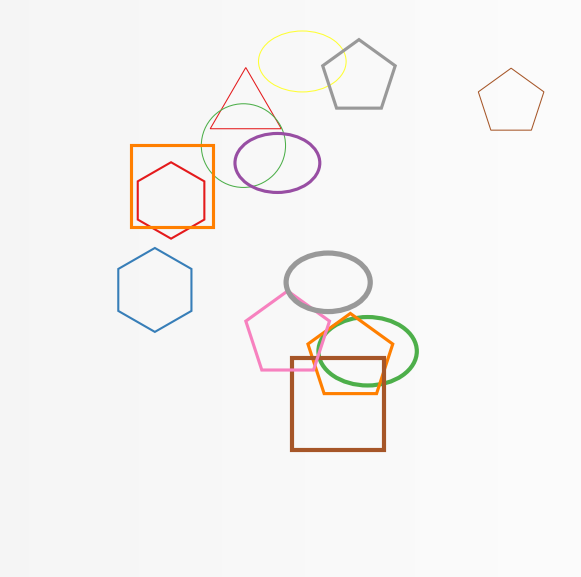[{"shape": "hexagon", "thickness": 1, "radius": 0.33, "center": [0.294, 0.652]}, {"shape": "triangle", "thickness": 0.5, "radius": 0.35, "center": [0.423, 0.812]}, {"shape": "hexagon", "thickness": 1, "radius": 0.36, "center": [0.266, 0.497]}, {"shape": "circle", "thickness": 0.5, "radius": 0.36, "center": [0.419, 0.747]}, {"shape": "oval", "thickness": 2, "radius": 0.42, "center": [0.632, 0.391]}, {"shape": "oval", "thickness": 1.5, "radius": 0.36, "center": [0.477, 0.717]}, {"shape": "square", "thickness": 1.5, "radius": 0.36, "center": [0.296, 0.676]}, {"shape": "pentagon", "thickness": 1.5, "radius": 0.38, "center": [0.603, 0.38]}, {"shape": "oval", "thickness": 0.5, "radius": 0.38, "center": [0.52, 0.893]}, {"shape": "pentagon", "thickness": 0.5, "radius": 0.3, "center": [0.879, 0.822]}, {"shape": "square", "thickness": 2, "radius": 0.4, "center": [0.582, 0.3]}, {"shape": "pentagon", "thickness": 1.5, "radius": 0.38, "center": [0.495, 0.42]}, {"shape": "oval", "thickness": 2.5, "radius": 0.36, "center": [0.565, 0.51]}, {"shape": "pentagon", "thickness": 1.5, "radius": 0.33, "center": [0.618, 0.865]}]